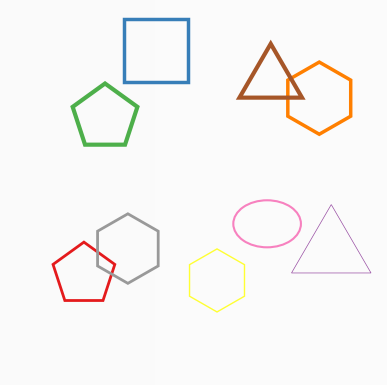[{"shape": "pentagon", "thickness": 2, "radius": 0.42, "center": [0.217, 0.287]}, {"shape": "square", "thickness": 2.5, "radius": 0.41, "center": [0.403, 0.869]}, {"shape": "pentagon", "thickness": 3, "radius": 0.44, "center": [0.271, 0.695]}, {"shape": "triangle", "thickness": 0.5, "radius": 0.59, "center": [0.855, 0.35]}, {"shape": "hexagon", "thickness": 2.5, "radius": 0.47, "center": [0.824, 0.745]}, {"shape": "hexagon", "thickness": 1, "radius": 0.41, "center": [0.56, 0.272]}, {"shape": "triangle", "thickness": 3, "radius": 0.47, "center": [0.699, 0.793]}, {"shape": "oval", "thickness": 1.5, "radius": 0.44, "center": [0.689, 0.419]}, {"shape": "hexagon", "thickness": 2, "radius": 0.45, "center": [0.33, 0.354]}]